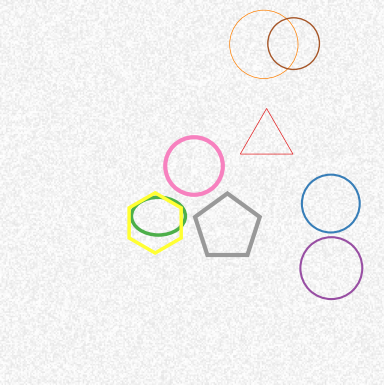[{"shape": "triangle", "thickness": 0.5, "radius": 0.4, "center": [0.692, 0.639]}, {"shape": "circle", "thickness": 1.5, "radius": 0.38, "center": [0.859, 0.471]}, {"shape": "oval", "thickness": 2.5, "radius": 0.35, "center": [0.411, 0.439]}, {"shape": "circle", "thickness": 1.5, "radius": 0.4, "center": [0.861, 0.304]}, {"shape": "circle", "thickness": 0.5, "radius": 0.44, "center": [0.685, 0.885]}, {"shape": "hexagon", "thickness": 2.5, "radius": 0.39, "center": [0.403, 0.421]}, {"shape": "circle", "thickness": 1, "radius": 0.34, "center": [0.763, 0.887]}, {"shape": "circle", "thickness": 3, "radius": 0.37, "center": [0.504, 0.569]}, {"shape": "pentagon", "thickness": 3, "radius": 0.44, "center": [0.591, 0.409]}]